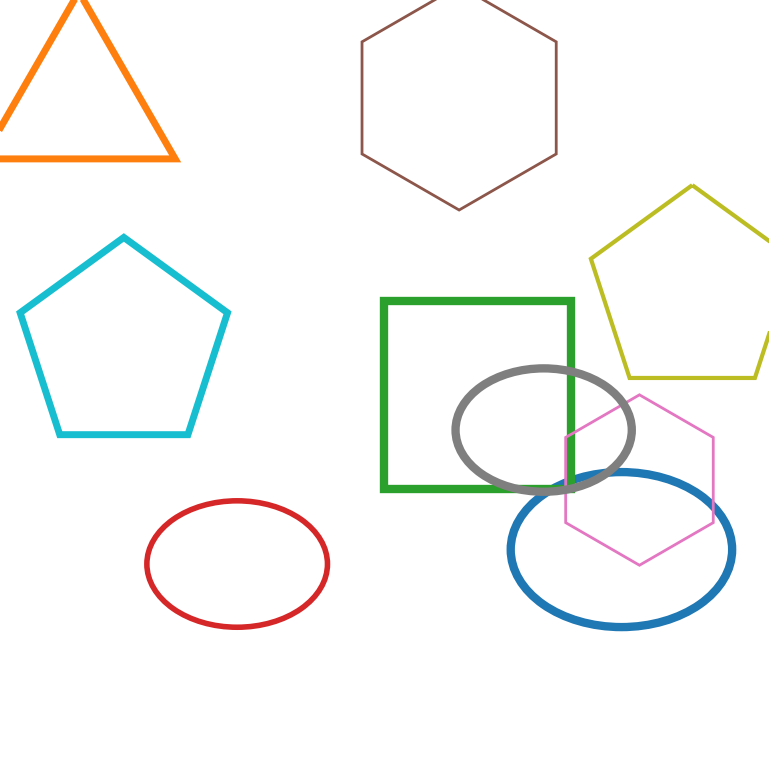[{"shape": "oval", "thickness": 3, "radius": 0.72, "center": [0.807, 0.286]}, {"shape": "triangle", "thickness": 2.5, "radius": 0.72, "center": [0.102, 0.866]}, {"shape": "square", "thickness": 3, "radius": 0.61, "center": [0.62, 0.487]}, {"shape": "oval", "thickness": 2, "radius": 0.59, "center": [0.308, 0.267]}, {"shape": "hexagon", "thickness": 1, "radius": 0.73, "center": [0.596, 0.873]}, {"shape": "hexagon", "thickness": 1, "radius": 0.55, "center": [0.83, 0.377]}, {"shape": "oval", "thickness": 3, "radius": 0.57, "center": [0.706, 0.441]}, {"shape": "pentagon", "thickness": 1.5, "radius": 0.69, "center": [0.899, 0.621]}, {"shape": "pentagon", "thickness": 2.5, "radius": 0.71, "center": [0.161, 0.55]}]